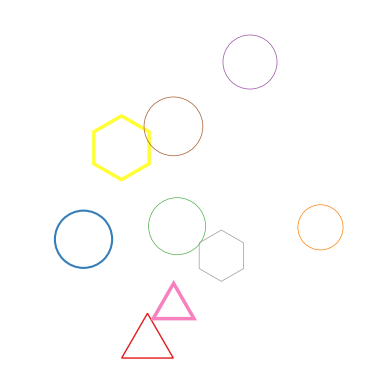[{"shape": "triangle", "thickness": 1, "radius": 0.39, "center": [0.383, 0.109]}, {"shape": "circle", "thickness": 1.5, "radius": 0.37, "center": [0.217, 0.379]}, {"shape": "circle", "thickness": 0.5, "radius": 0.37, "center": [0.46, 0.412]}, {"shape": "circle", "thickness": 0.5, "radius": 0.35, "center": [0.649, 0.839]}, {"shape": "circle", "thickness": 0.5, "radius": 0.29, "center": [0.832, 0.409]}, {"shape": "hexagon", "thickness": 2.5, "radius": 0.41, "center": [0.316, 0.616]}, {"shape": "circle", "thickness": 0.5, "radius": 0.38, "center": [0.451, 0.672]}, {"shape": "triangle", "thickness": 2.5, "radius": 0.31, "center": [0.451, 0.203]}, {"shape": "hexagon", "thickness": 0.5, "radius": 0.33, "center": [0.575, 0.336]}]